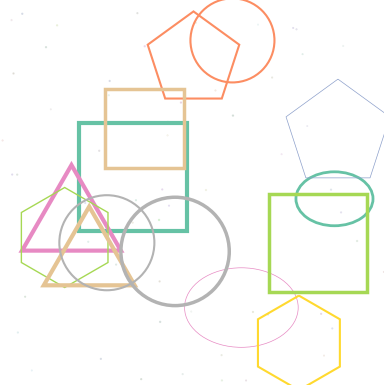[{"shape": "oval", "thickness": 2, "radius": 0.5, "center": [0.869, 0.484]}, {"shape": "square", "thickness": 3, "radius": 0.7, "center": [0.345, 0.539]}, {"shape": "pentagon", "thickness": 1.5, "radius": 0.63, "center": [0.503, 0.845]}, {"shape": "circle", "thickness": 1.5, "radius": 0.55, "center": [0.604, 0.895]}, {"shape": "pentagon", "thickness": 0.5, "radius": 0.71, "center": [0.878, 0.653]}, {"shape": "oval", "thickness": 0.5, "radius": 0.74, "center": [0.627, 0.201]}, {"shape": "triangle", "thickness": 3, "radius": 0.74, "center": [0.186, 0.423]}, {"shape": "square", "thickness": 2.5, "radius": 0.64, "center": [0.825, 0.369]}, {"shape": "hexagon", "thickness": 1, "radius": 0.65, "center": [0.168, 0.383]}, {"shape": "hexagon", "thickness": 1.5, "radius": 0.61, "center": [0.776, 0.109]}, {"shape": "triangle", "thickness": 3, "radius": 0.68, "center": [0.232, 0.327]}, {"shape": "square", "thickness": 2.5, "radius": 0.51, "center": [0.376, 0.667]}, {"shape": "circle", "thickness": 2.5, "radius": 0.7, "center": [0.455, 0.347]}, {"shape": "circle", "thickness": 1.5, "radius": 0.62, "center": [0.278, 0.37]}]